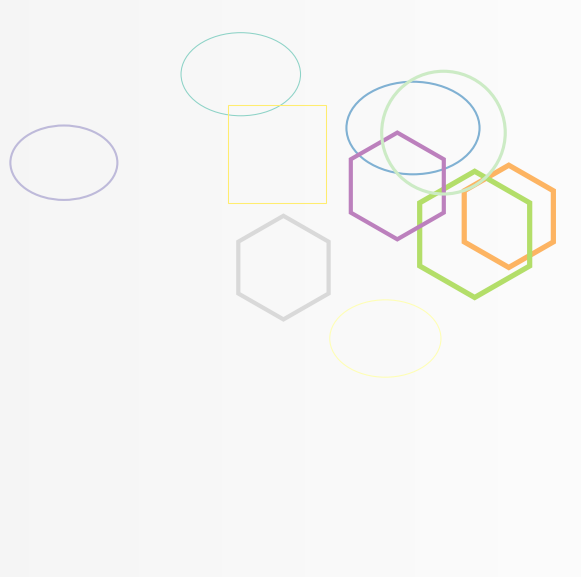[{"shape": "oval", "thickness": 0.5, "radius": 0.51, "center": [0.414, 0.871]}, {"shape": "oval", "thickness": 0.5, "radius": 0.48, "center": [0.663, 0.413]}, {"shape": "oval", "thickness": 1, "radius": 0.46, "center": [0.11, 0.717]}, {"shape": "oval", "thickness": 1, "radius": 0.57, "center": [0.711, 0.777]}, {"shape": "hexagon", "thickness": 2.5, "radius": 0.44, "center": [0.875, 0.625]}, {"shape": "hexagon", "thickness": 2.5, "radius": 0.55, "center": [0.817, 0.593]}, {"shape": "hexagon", "thickness": 2, "radius": 0.45, "center": [0.488, 0.536]}, {"shape": "hexagon", "thickness": 2, "radius": 0.46, "center": [0.684, 0.677]}, {"shape": "circle", "thickness": 1.5, "radius": 0.53, "center": [0.763, 0.769]}, {"shape": "square", "thickness": 0.5, "radius": 0.42, "center": [0.476, 0.733]}]